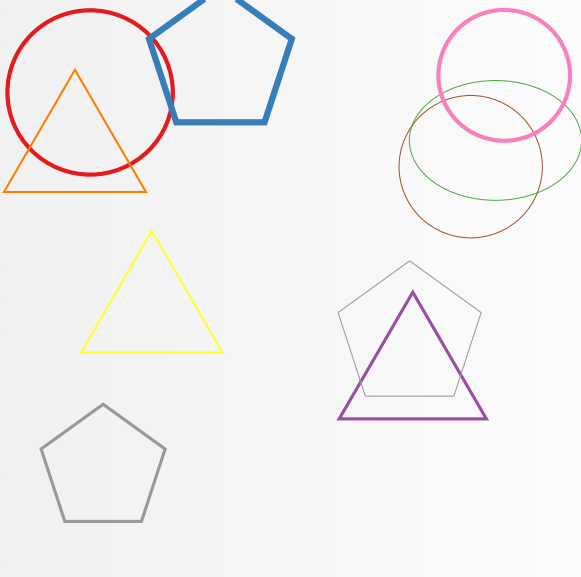[{"shape": "circle", "thickness": 2, "radius": 0.71, "center": [0.155, 0.839]}, {"shape": "pentagon", "thickness": 3, "radius": 0.65, "center": [0.379, 0.892]}, {"shape": "oval", "thickness": 0.5, "radius": 0.74, "center": [0.852, 0.756]}, {"shape": "triangle", "thickness": 1.5, "radius": 0.73, "center": [0.71, 0.347]}, {"shape": "triangle", "thickness": 1, "radius": 0.71, "center": [0.129, 0.737]}, {"shape": "triangle", "thickness": 1, "radius": 0.7, "center": [0.261, 0.459]}, {"shape": "circle", "thickness": 0.5, "radius": 0.62, "center": [0.81, 0.711]}, {"shape": "circle", "thickness": 2, "radius": 0.57, "center": [0.867, 0.869]}, {"shape": "pentagon", "thickness": 1.5, "radius": 0.56, "center": [0.177, 0.187]}, {"shape": "pentagon", "thickness": 0.5, "radius": 0.65, "center": [0.705, 0.418]}]